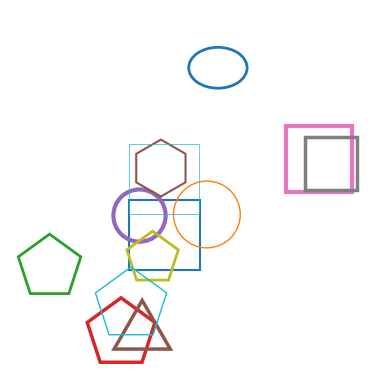[{"shape": "oval", "thickness": 2, "radius": 0.38, "center": [0.566, 0.824]}, {"shape": "square", "thickness": 1.5, "radius": 0.46, "center": [0.428, 0.389]}, {"shape": "circle", "thickness": 1, "radius": 0.43, "center": [0.537, 0.443]}, {"shape": "pentagon", "thickness": 2, "radius": 0.43, "center": [0.129, 0.307]}, {"shape": "pentagon", "thickness": 2.5, "radius": 0.46, "center": [0.315, 0.134]}, {"shape": "circle", "thickness": 3, "radius": 0.34, "center": [0.362, 0.44]}, {"shape": "hexagon", "thickness": 1.5, "radius": 0.37, "center": [0.418, 0.563]}, {"shape": "triangle", "thickness": 2.5, "radius": 0.42, "center": [0.369, 0.135]}, {"shape": "square", "thickness": 3, "radius": 0.43, "center": [0.828, 0.587]}, {"shape": "square", "thickness": 2.5, "radius": 0.34, "center": [0.86, 0.576]}, {"shape": "pentagon", "thickness": 2, "radius": 0.35, "center": [0.396, 0.329]}, {"shape": "square", "thickness": 0.5, "radius": 0.46, "center": [0.425, 0.535]}, {"shape": "pentagon", "thickness": 1, "radius": 0.49, "center": [0.34, 0.209]}]